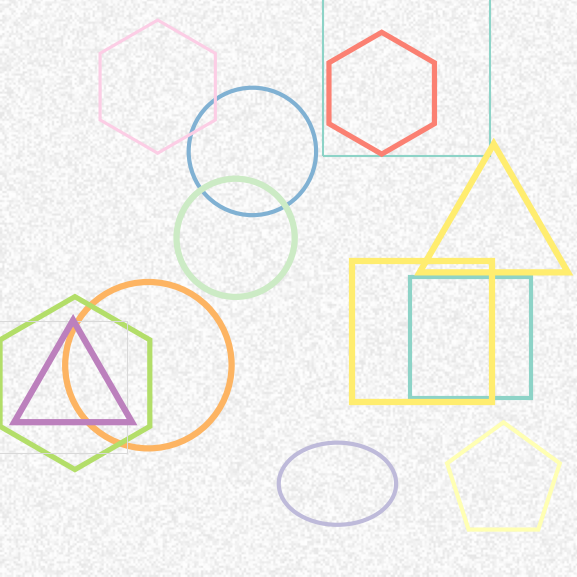[{"shape": "square", "thickness": 1, "radius": 0.72, "center": [0.704, 0.873]}, {"shape": "square", "thickness": 2, "radius": 0.52, "center": [0.814, 0.415]}, {"shape": "pentagon", "thickness": 2, "radius": 0.51, "center": [0.872, 0.165]}, {"shape": "oval", "thickness": 2, "radius": 0.51, "center": [0.584, 0.162]}, {"shape": "hexagon", "thickness": 2.5, "radius": 0.53, "center": [0.661, 0.838]}, {"shape": "circle", "thickness": 2, "radius": 0.55, "center": [0.437, 0.737]}, {"shape": "circle", "thickness": 3, "radius": 0.72, "center": [0.257, 0.367]}, {"shape": "hexagon", "thickness": 2.5, "radius": 0.75, "center": [0.13, 0.336]}, {"shape": "hexagon", "thickness": 1.5, "radius": 0.58, "center": [0.273, 0.849]}, {"shape": "square", "thickness": 0.5, "radius": 0.57, "center": [0.105, 0.329]}, {"shape": "triangle", "thickness": 3, "radius": 0.59, "center": [0.127, 0.327]}, {"shape": "circle", "thickness": 3, "radius": 0.51, "center": [0.408, 0.587]}, {"shape": "triangle", "thickness": 3, "radius": 0.74, "center": [0.855, 0.602]}, {"shape": "square", "thickness": 3, "radius": 0.61, "center": [0.73, 0.425]}]